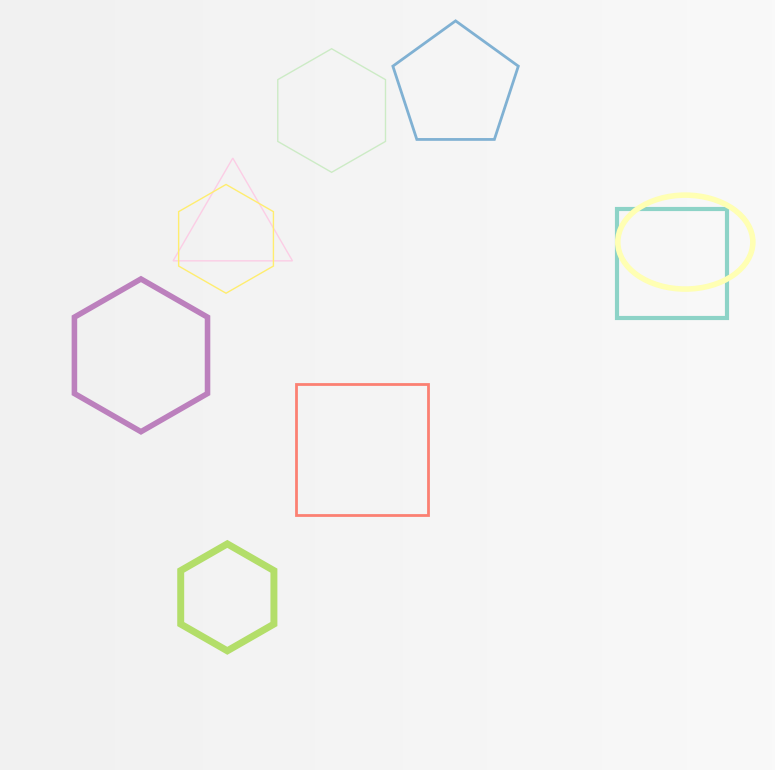[{"shape": "square", "thickness": 1.5, "radius": 0.35, "center": [0.867, 0.657]}, {"shape": "oval", "thickness": 2, "radius": 0.44, "center": [0.884, 0.686]}, {"shape": "square", "thickness": 1, "radius": 0.43, "center": [0.467, 0.416]}, {"shape": "pentagon", "thickness": 1, "radius": 0.43, "center": [0.588, 0.888]}, {"shape": "hexagon", "thickness": 2.5, "radius": 0.35, "center": [0.293, 0.224]}, {"shape": "triangle", "thickness": 0.5, "radius": 0.44, "center": [0.3, 0.706]}, {"shape": "hexagon", "thickness": 2, "radius": 0.5, "center": [0.182, 0.539]}, {"shape": "hexagon", "thickness": 0.5, "radius": 0.4, "center": [0.428, 0.856]}, {"shape": "hexagon", "thickness": 0.5, "radius": 0.35, "center": [0.292, 0.69]}]